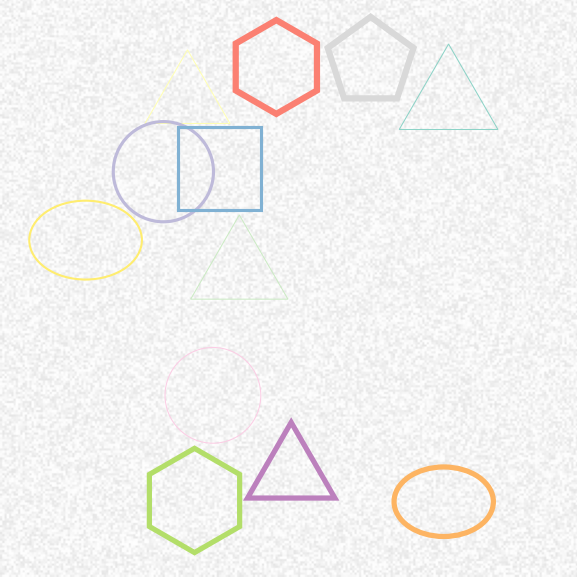[{"shape": "triangle", "thickness": 0.5, "radius": 0.49, "center": [0.777, 0.824]}, {"shape": "triangle", "thickness": 0.5, "radius": 0.42, "center": [0.325, 0.828]}, {"shape": "circle", "thickness": 1.5, "radius": 0.43, "center": [0.283, 0.702]}, {"shape": "hexagon", "thickness": 3, "radius": 0.41, "center": [0.479, 0.883]}, {"shape": "square", "thickness": 1.5, "radius": 0.36, "center": [0.38, 0.707]}, {"shape": "oval", "thickness": 2.5, "radius": 0.43, "center": [0.768, 0.13]}, {"shape": "hexagon", "thickness": 2.5, "radius": 0.45, "center": [0.337, 0.133]}, {"shape": "circle", "thickness": 0.5, "radius": 0.41, "center": [0.369, 0.315]}, {"shape": "pentagon", "thickness": 3, "radius": 0.39, "center": [0.642, 0.892]}, {"shape": "triangle", "thickness": 2.5, "radius": 0.44, "center": [0.504, 0.18]}, {"shape": "triangle", "thickness": 0.5, "radius": 0.49, "center": [0.414, 0.53]}, {"shape": "oval", "thickness": 1, "radius": 0.49, "center": [0.148, 0.583]}]